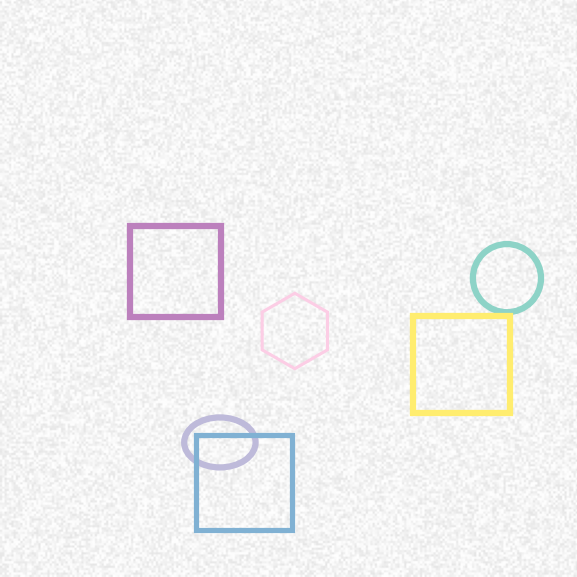[{"shape": "circle", "thickness": 3, "radius": 0.29, "center": [0.878, 0.518]}, {"shape": "oval", "thickness": 3, "radius": 0.31, "center": [0.381, 0.233]}, {"shape": "square", "thickness": 2.5, "radius": 0.41, "center": [0.422, 0.164]}, {"shape": "hexagon", "thickness": 1.5, "radius": 0.33, "center": [0.51, 0.426]}, {"shape": "square", "thickness": 3, "radius": 0.39, "center": [0.304, 0.529]}, {"shape": "square", "thickness": 3, "radius": 0.42, "center": [0.8, 0.368]}]